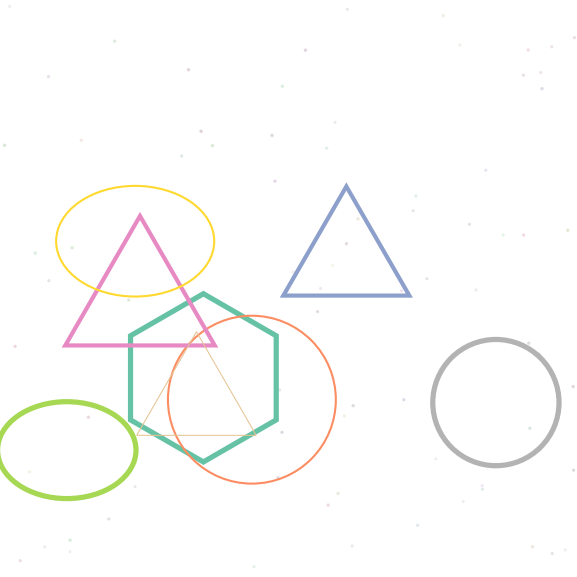[{"shape": "hexagon", "thickness": 2.5, "radius": 0.73, "center": [0.352, 0.345]}, {"shape": "circle", "thickness": 1, "radius": 0.73, "center": [0.436, 0.307]}, {"shape": "triangle", "thickness": 2, "radius": 0.63, "center": [0.6, 0.55]}, {"shape": "triangle", "thickness": 2, "radius": 0.75, "center": [0.242, 0.476]}, {"shape": "oval", "thickness": 2.5, "radius": 0.6, "center": [0.116, 0.22]}, {"shape": "oval", "thickness": 1, "radius": 0.68, "center": [0.234, 0.581]}, {"shape": "triangle", "thickness": 0.5, "radius": 0.6, "center": [0.34, 0.305]}, {"shape": "circle", "thickness": 2.5, "radius": 0.55, "center": [0.859, 0.302]}]